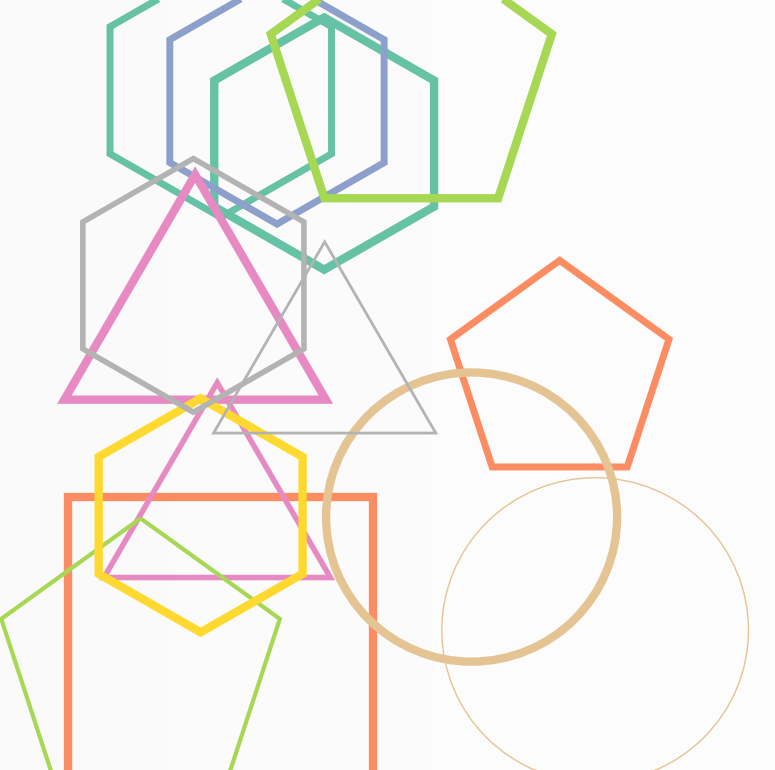[{"shape": "hexagon", "thickness": 3, "radius": 0.82, "center": [0.418, 0.814]}, {"shape": "hexagon", "thickness": 2.5, "radius": 0.83, "center": [0.285, 0.883]}, {"shape": "square", "thickness": 3, "radius": 0.98, "center": [0.285, 0.159]}, {"shape": "pentagon", "thickness": 2.5, "radius": 0.74, "center": [0.722, 0.514]}, {"shape": "hexagon", "thickness": 2.5, "radius": 0.8, "center": [0.357, 0.869]}, {"shape": "triangle", "thickness": 2, "radius": 0.84, "center": [0.28, 0.334]}, {"shape": "triangle", "thickness": 3, "radius": 0.97, "center": [0.252, 0.578]}, {"shape": "pentagon", "thickness": 3, "radius": 0.95, "center": [0.531, 0.897]}, {"shape": "pentagon", "thickness": 1.5, "radius": 0.94, "center": [0.181, 0.138]}, {"shape": "hexagon", "thickness": 3, "radius": 0.76, "center": [0.259, 0.331]}, {"shape": "circle", "thickness": 3, "radius": 0.94, "center": [0.608, 0.329]}, {"shape": "circle", "thickness": 0.5, "radius": 0.99, "center": [0.768, 0.182]}, {"shape": "triangle", "thickness": 1, "radius": 0.83, "center": [0.419, 0.52]}, {"shape": "hexagon", "thickness": 2, "radius": 0.82, "center": [0.25, 0.629]}]